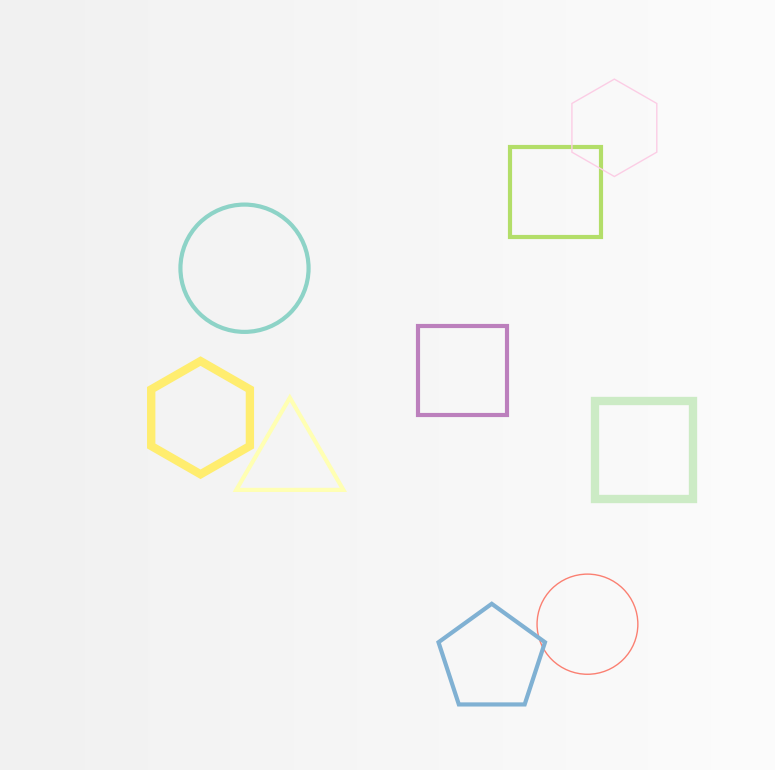[{"shape": "circle", "thickness": 1.5, "radius": 0.41, "center": [0.315, 0.652]}, {"shape": "triangle", "thickness": 1.5, "radius": 0.4, "center": [0.374, 0.404]}, {"shape": "circle", "thickness": 0.5, "radius": 0.33, "center": [0.758, 0.189]}, {"shape": "pentagon", "thickness": 1.5, "radius": 0.36, "center": [0.635, 0.144]}, {"shape": "square", "thickness": 1.5, "radius": 0.29, "center": [0.716, 0.75]}, {"shape": "hexagon", "thickness": 0.5, "radius": 0.32, "center": [0.793, 0.834]}, {"shape": "square", "thickness": 1.5, "radius": 0.29, "center": [0.597, 0.519]}, {"shape": "square", "thickness": 3, "radius": 0.32, "center": [0.832, 0.416]}, {"shape": "hexagon", "thickness": 3, "radius": 0.37, "center": [0.259, 0.458]}]